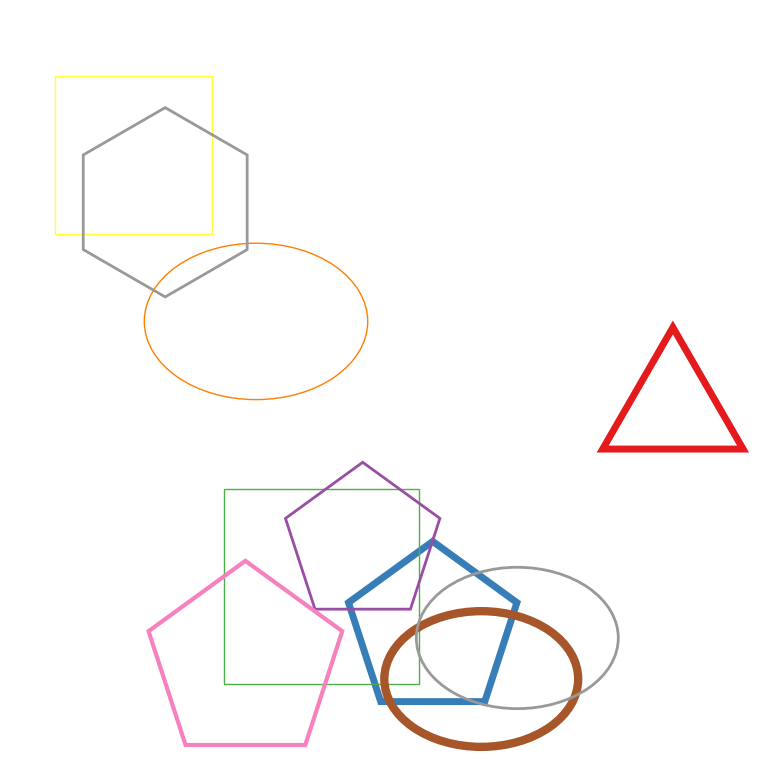[{"shape": "triangle", "thickness": 2.5, "radius": 0.53, "center": [0.874, 0.469]}, {"shape": "pentagon", "thickness": 2.5, "radius": 0.57, "center": [0.562, 0.182]}, {"shape": "square", "thickness": 0.5, "radius": 0.63, "center": [0.417, 0.239]}, {"shape": "pentagon", "thickness": 1, "radius": 0.53, "center": [0.471, 0.294]}, {"shape": "oval", "thickness": 0.5, "radius": 0.73, "center": [0.332, 0.583]}, {"shape": "square", "thickness": 0.5, "radius": 0.51, "center": [0.173, 0.799]}, {"shape": "oval", "thickness": 3, "radius": 0.63, "center": [0.625, 0.118]}, {"shape": "pentagon", "thickness": 1.5, "radius": 0.66, "center": [0.319, 0.139]}, {"shape": "oval", "thickness": 1, "radius": 0.66, "center": [0.672, 0.171]}, {"shape": "hexagon", "thickness": 1, "radius": 0.61, "center": [0.215, 0.737]}]